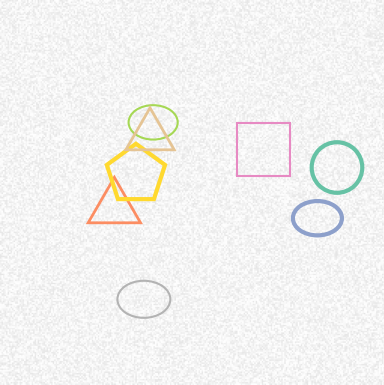[{"shape": "circle", "thickness": 3, "radius": 0.33, "center": [0.875, 0.565]}, {"shape": "triangle", "thickness": 2, "radius": 0.39, "center": [0.297, 0.461]}, {"shape": "oval", "thickness": 3, "radius": 0.32, "center": [0.824, 0.433]}, {"shape": "square", "thickness": 1.5, "radius": 0.35, "center": [0.684, 0.611]}, {"shape": "oval", "thickness": 1.5, "radius": 0.32, "center": [0.398, 0.682]}, {"shape": "pentagon", "thickness": 3, "radius": 0.4, "center": [0.353, 0.547]}, {"shape": "triangle", "thickness": 2, "radius": 0.36, "center": [0.39, 0.647]}, {"shape": "oval", "thickness": 1.5, "radius": 0.34, "center": [0.374, 0.223]}]